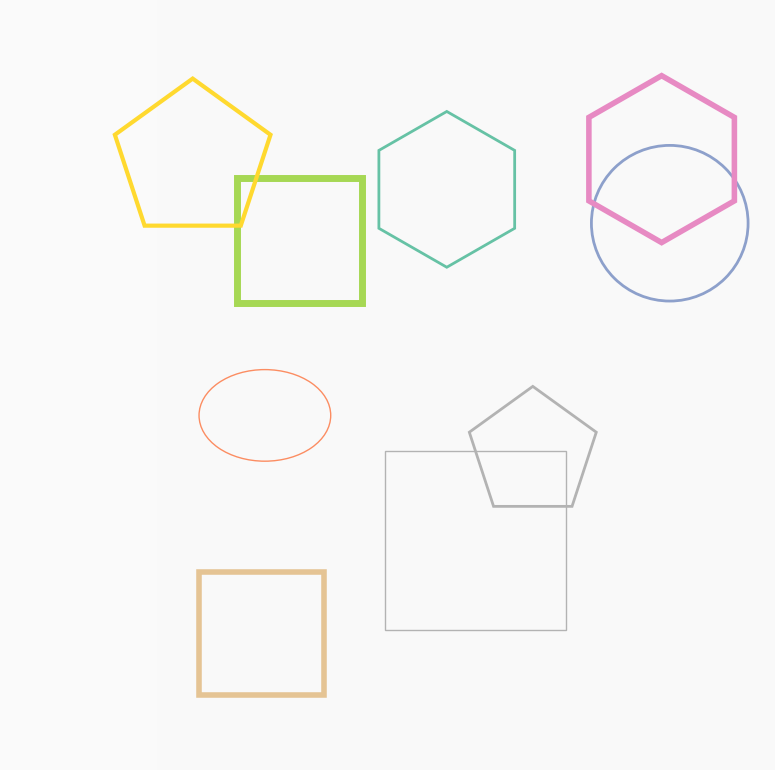[{"shape": "hexagon", "thickness": 1, "radius": 0.51, "center": [0.576, 0.754]}, {"shape": "oval", "thickness": 0.5, "radius": 0.42, "center": [0.342, 0.461]}, {"shape": "circle", "thickness": 1, "radius": 0.51, "center": [0.864, 0.71]}, {"shape": "hexagon", "thickness": 2, "radius": 0.54, "center": [0.854, 0.793]}, {"shape": "square", "thickness": 2.5, "radius": 0.41, "center": [0.387, 0.688]}, {"shape": "pentagon", "thickness": 1.5, "radius": 0.53, "center": [0.249, 0.792]}, {"shape": "square", "thickness": 2, "radius": 0.4, "center": [0.337, 0.177]}, {"shape": "pentagon", "thickness": 1, "radius": 0.43, "center": [0.687, 0.412]}, {"shape": "square", "thickness": 0.5, "radius": 0.58, "center": [0.613, 0.298]}]